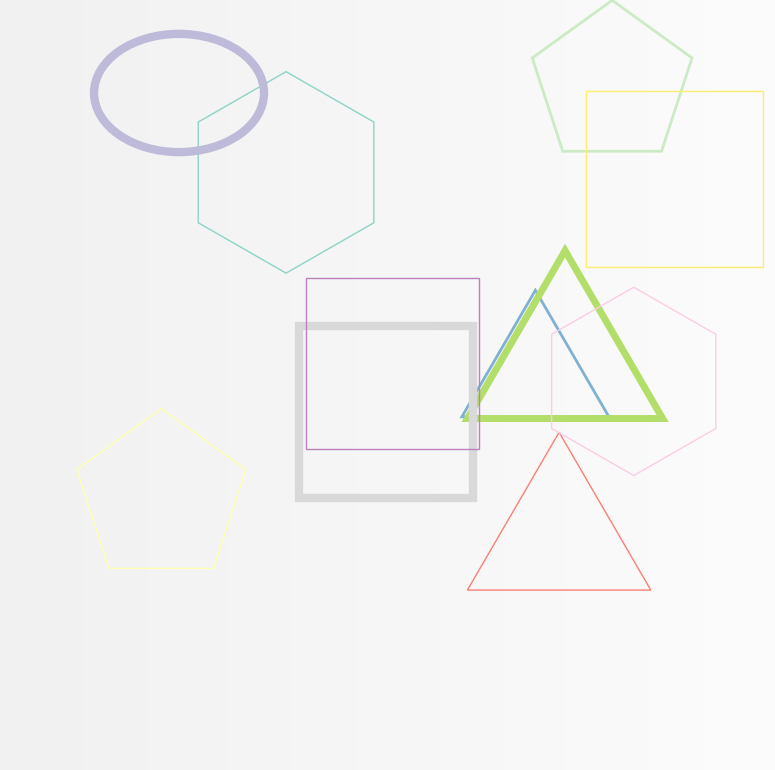[{"shape": "hexagon", "thickness": 0.5, "radius": 0.65, "center": [0.369, 0.776]}, {"shape": "pentagon", "thickness": 0.5, "radius": 0.57, "center": [0.208, 0.355]}, {"shape": "oval", "thickness": 3, "radius": 0.55, "center": [0.231, 0.879]}, {"shape": "triangle", "thickness": 0.5, "radius": 0.68, "center": [0.721, 0.302]}, {"shape": "triangle", "thickness": 1, "radius": 0.55, "center": [0.691, 0.513]}, {"shape": "triangle", "thickness": 2.5, "radius": 0.73, "center": [0.729, 0.529]}, {"shape": "hexagon", "thickness": 0.5, "radius": 0.61, "center": [0.818, 0.505]}, {"shape": "square", "thickness": 3, "radius": 0.56, "center": [0.498, 0.465]}, {"shape": "square", "thickness": 0.5, "radius": 0.56, "center": [0.506, 0.528]}, {"shape": "pentagon", "thickness": 1, "radius": 0.54, "center": [0.79, 0.891]}, {"shape": "square", "thickness": 0.5, "radius": 0.57, "center": [0.87, 0.768]}]